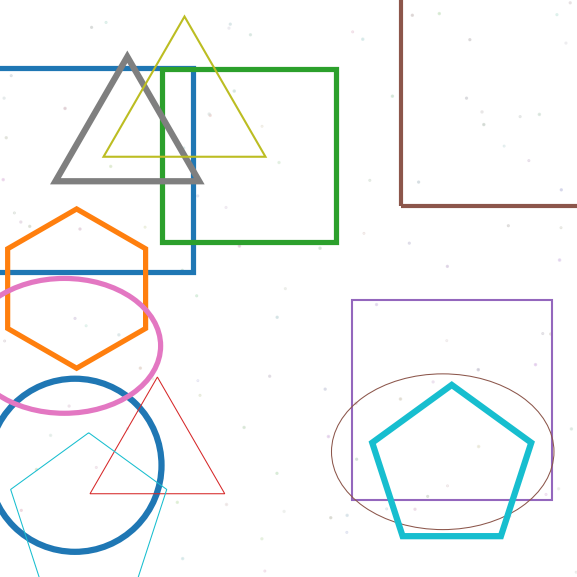[{"shape": "circle", "thickness": 3, "radius": 0.75, "center": [0.13, 0.193]}, {"shape": "square", "thickness": 2.5, "radius": 0.88, "center": [0.158, 0.706]}, {"shape": "hexagon", "thickness": 2.5, "radius": 0.69, "center": [0.133, 0.499]}, {"shape": "square", "thickness": 2.5, "radius": 0.75, "center": [0.432, 0.73]}, {"shape": "triangle", "thickness": 0.5, "radius": 0.67, "center": [0.273, 0.212]}, {"shape": "square", "thickness": 1, "radius": 0.87, "center": [0.783, 0.307]}, {"shape": "square", "thickness": 2, "radius": 0.99, "center": [0.894, 0.841]}, {"shape": "oval", "thickness": 0.5, "radius": 0.96, "center": [0.767, 0.217]}, {"shape": "oval", "thickness": 2.5, "radius": 0.83, "center": [0.111, 0.4]}, {"shape": "triangle", "thickness": 3, "radius": 0.72, "center": [0.22, 0.757]}, {"shape": "triangle", "thickness": 1, "radius": 0.81, "center": [0.319, 0.809]}, {"shape": "pentagon", "thickness": 3, "radius": 0.72, "center": [0.782, 0.188]}, {"shape": "pentagon", "thickness": 0.5, "radius": 0.71, "center": [0.154, 0.108]}]